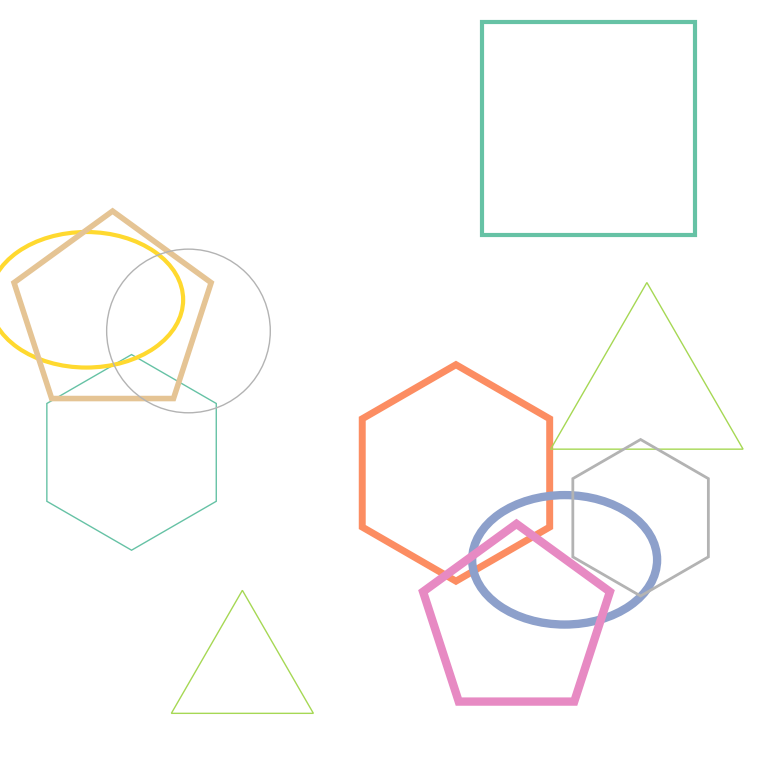[{"shape": "square", "thickness": 1.5, "radius": 0.69, "center": [0.765, 0.833]}, {"shape": "hexagon", "thickness": 0.5, "radius": 0.64, "center": [0.171, 0.412]}, {"shape": "hexagon", "thickness": 2.5, "radius": 0.7, "center": [0.592, 0.386]}, {"shape": "oval", "thickness": 3, "radius": 0.6, "center": [0.733, 0.273]}, {"shape": "pentagon", "thickness": 3, "radius": 0.64, "center": [0.671, 0.192]}, {"shape": "triangle", "thickness": 0.5, "radius": 0.53, "center": [0.315, 0.127]}, {"shape": "triangle", "thickness": 0.5, "radius": 0.72, "center": [0.84, 0.489]}, {"shape": "oval", "thickness": 1.5, "radius": 0.63, "center": [0.112, 0.611]}, {"shape": "pentagon", "thickness": 2, "radius": 0.67, "center": [0.146, 0.591]}, {"shape": "hexagon", "thickness": 1, "radius": 0.51, "center": [0.832, 0.328]}, {"shape": "circle", "thickness": 0.5, "radius": 0.53, "center": [0.245, 0.57]}]